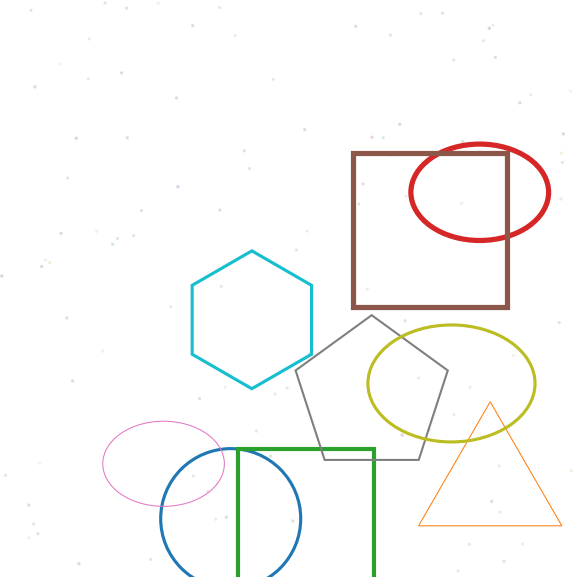[{"shape": "circle", "thickness": 1.5, "radius": 0.61, "center": [0.399, 0.101]}, {"shape": "triangle", "thickness": 0.5, "radius": 0.72, "center": [0.849, 0.16]}, {"shape": "square", "thickness": 2, "radius": 0.59, "center": [0.53, 0.105]}, {"shape": "oval", "thickness": 2.5, "radius": 0.6, "center": [0.831, 0.666]}, {"shape": "square", "thickness": 2.5, "radius": 0.67, "center": [0.744, 0.6]}, {"shape": "oval", "thickness": 0.5, "radius": 0.53, "center": [0.283, 0.196]}, {"shape": "pentagon", "thickness": 1, "radius": 0.69, "center": [0.644, 0.315]}, {"shape": "oval", "thickness": 1.5, "radius": 0.72, "center": [0.782, 0.335]}, {"shape": "hexagon", "thickness": 1.5, "radius": 0.6, "center": [0.436, 0.445]}]